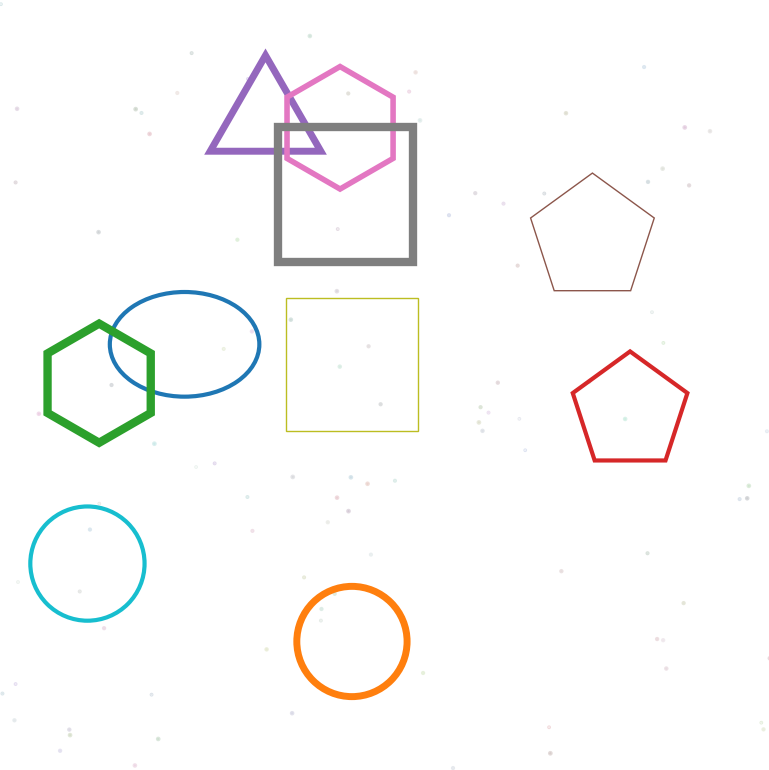[{"shape": "oval", "thickness": 1.5, "radius": 0.49, "center": [0.24, 0.553]}, {"shape": "circle", "thickness": 2.5, "radius": 0.36, "center": [0.457, 0.167]}, {"shape": "hexagon", "thickness": 3, "radius": 0.39, "center": [0.129, 0.502]}, {"shape": "pentagon", "thickness": 1.5, "radius": 0.39, "center": [0.818, 0.465]}, {"shape": "triangle", "thickness": 2.5, "radius": 0.41, "center": [0.345, 0.845]}, {"shape": "pentagon", "thickness": 0.5, "radius": 0.42, "center": [0.769, 0.691]}, {"shape": "hexagon", "thickness": 2, "radius": 0.4, "center": [0.442, 0.834]}, {"shape": "square", "thickness": 3, "radius": 0.44, "center": [0.448, 0.747]}, {"shape": "square", "thickness": 0.5, "radius": 0.43, "center": [0.457, 0.527]}, {"shape": "circle", "thickness": 1.5, "radius": 0.37, "center": [0.114, 0.268]}]